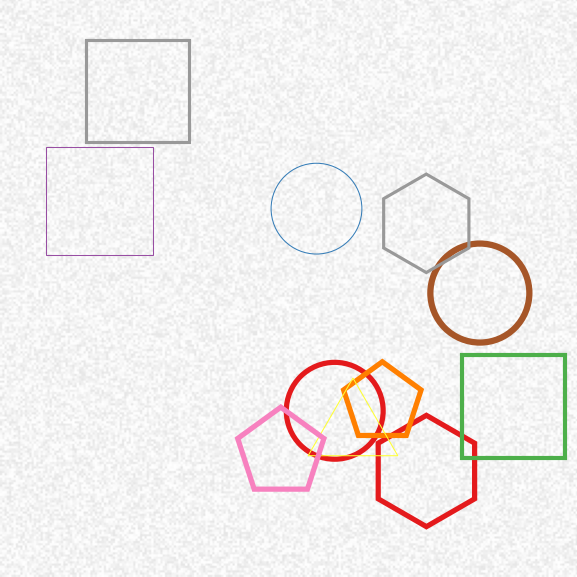[{"shape": "circle", "thickness": 2.5, "radius": 0.42, "center": [0.58, 0.288]}, {"shape": "hexagon", "thickness": 2.5, "radius": 0.48, "center": [0.738, 0.184]}, {"shape": "circle", "thickness": 0.5, "radius": 0.39, "center": [0.548, 0.638]}, {"shape": "square", "thickness": 2, "radius": 0.44, "center": [0.889, 0.295]}, {"shape": "square", "thickness": 0.5, "radius": 0.46, "center": [0.173, 0.651]}, {"shape": "pentagon", "thickness": 2.5, "radius": 0.35, "center": [0.662, 0.302]}, {"shape": "triangle", "thickness": 0.5, "radius": 0.45, "center": [0.611, 0.255]}, {"shape": "circle", "thickness": 3, "radius": 0.43, "center": [0.831, 0.492]}, {"shape": "pentagon", "thickness": 2.5, "radius": 0.39, "center": [0.486, 0.216]}, {"shape": "hexagon", "thickness": 1.5, "radius": 0.43, "center": [0.738, 0.612]}, {"shape": "square", "thickness": 1.5, "radius": 0.44, "center": [0.238, 0.842]}]